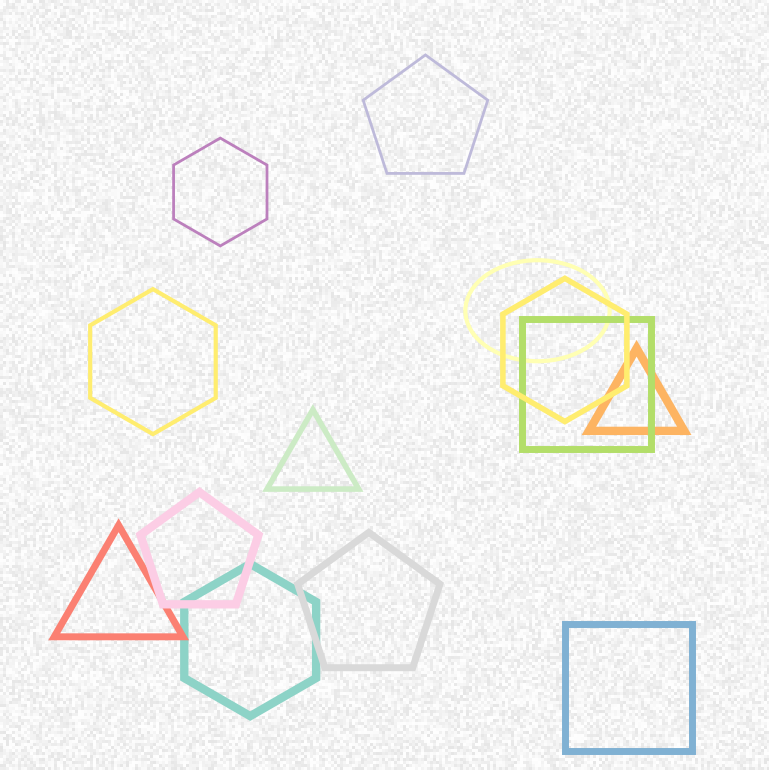[{"shape": "hexagon", "thickness": 3, "radius": 0.49, "center": [0.325, 0.169]}, {"shape": "oval", "thickness": 1.5, "radius": 0.47, "center": [0.698, 0.596]}, {"shape": "pentagon", "thickness": 1, "radius": 0.43, "center": [0.553, 0.844]}, {"shape": "triangle", "thickness": 2.5, "radius": 0.48, "center": [0.154, 0.221]}, {"shape": "square", "thickness": 2.5, "radius": 0.41, "center": [0.816, 0.107]}, {"shape": "triangle", "thickness": 3, "radius": 0.36, "center": [0.827, 0.476]}, {"shape": "square", "thickness": 2.5, "radius": 0.42, "center": [0.762, 0.501]}, {"shape": "pentagon", "thickness": 3, "radius": 0.4, "center": [0.259, 0.28]}, {"shape": "pentagon", "thickness": 2.5, "radius": 0.49, "center": [0.479, 0.211]}, {"shape": "hexagon", "thickness": 1, "radius": 0.35, "center": [0.286, 0.751]}, {"shape": "triangle", "thickness": 2, "radius": 0.34, "center": [0.406, 0.399]}, {"shape": "hexagon", "thickness": 1.5, "radius": 0.47, "center": [0.199, 0.53]}, {"shape": "hexagon", "thickness": 2, "radius": 0.46, "center": [0.734, 0.546]}]